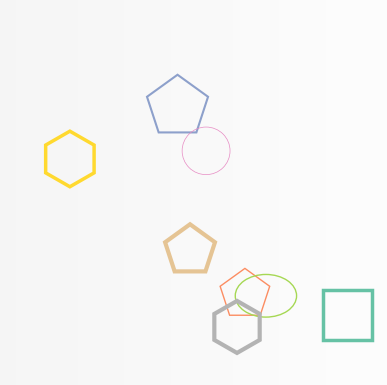[{"shape": "square", "thickness": 2.5, "radius": 0.32, "center": [0.897, 0.182]}, {"shape": "pentagon", "thickness": 1, "radius": 0.34, "center": [0.632, 0.236]}, {"shape": "pentagon", "thickness": 1.5, "radius": 0.41, "center": [0.458, 0.723]}, {"shape": "circle", "thickness": 0.5, "radius": 0.31, "center": [0.532, 0.608]}, {"shape": "oval", "thickness": 1, "radius": 0.4, "center": [0.686, 0.232]}, {"shape": "hexagon", "thickness": 2.5, "radius": 0.36, "center": [0.18, 0.587]}, {"shape": "pentagon", "thickness": 3, "radius": 0.34, "center": [0.49, 0.35]}, {"shape": "hexagon", "thickness": 3, "radius": 0.34, "center": [0.612, 0.151]}]